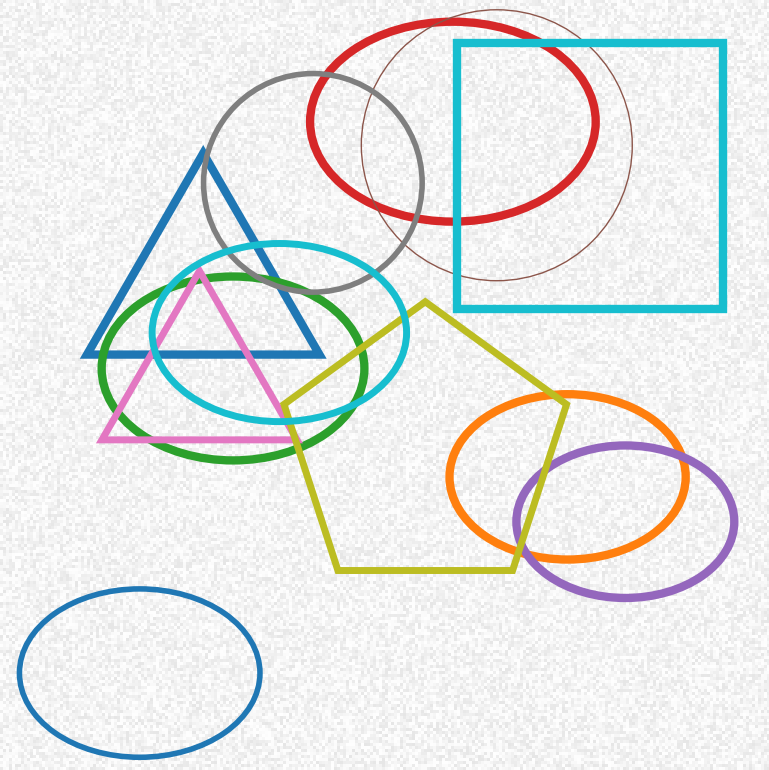[{"shape": "triangle", "thickness": 3, "radius": 0.87, "center": [0.264, 0.627]}, {"shape": "oval", "thickness": 2, "radius": 0.78, "center": [0.181, 0.126]}, {"shape": "oval", "thickness": 3, "radius": 0.77, "center": [0.737, 0.381]}, {"shape": "oval", "thickness": 3, "radius": 0.85, "center": [0.303, 0.521]}, {"shape": "oval", "thickness": 3, "radius": 0.93, "center": [0.588, 0.842]}, {"shape": "oval", "thickness": 3, "radius": 0.71, "center": [0.812, 0.322]}, {"shape": "circle", "thickness": 0.5, "radius": 0.88, "center": [0.645, 0.811]}, {"shape": "triangle", "thickness": 2.5, "radius": 0.73, "center": [0.259, 0.502]}, {"shape": "circle", "thickness": 2, "radius": 0.71, "center": [0.406, 0.763]}, {"shape": "pentagon", "thickness": 2.5, "radius": 0.96, "center": [0.552, 0.415]}, {"shape": "square", "thickness": 3, "radius": 0.86, "center": [0.766, 0.772]}, {"shape": "oval", "thickness": 2.5, "radius": 0.83, "center": [0.363, 0.568]}]